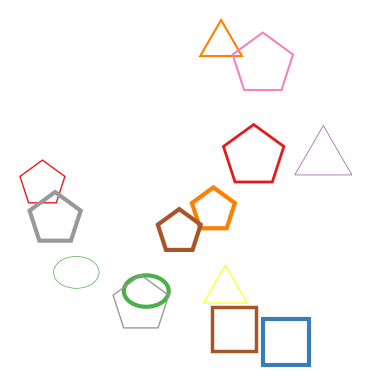[{"shape": "pentagon", "thickness": 2, "radius": 0.41, "center": [0.659, 0.594]}, {"shape": "pentagon", "thickness": 1, "radius": 0.31, "center": [0.11, 0.523]}, {"shape": "square", "thickness": 3, "radius": 0.3, "center": [0.743, 0.112]}, {"shape": "oval", "thickness": 0.5, "radius": 0.3, "center": [0.198, 0.292]}, {"shape": "oval", "thickness": 3, "radius": 0.29, "center": [0.38, 0.244]}, {"shape": "triangle", "thickness": 0.5, "radius": 0.43, "center": [0.84, 0.588]}, {"shape": "pentagon", "thickness": 3, "radius": 0.29, "center": [0.554, 0.455]}, {"shape": "triangle", "thickness": 1.5, "radius": 0.31, "center": [0.574, 0.886]}, {"shape": "triangle", "thickness": 1, "radius": 0.33, "center": [0.585, 0.246]}, {"shape": "square", "thickness": 2.5, "radius": 0.29, "center": [0.608, 0.145]}, {"shape": "pentagon", "thickness": 3, "radius": 0.29, "center": [0.466, 0.398]}, {"shape": "pentagon", "thickness": 1.5, "radius": 0.41, "center": [0.683, 0.833]}, {"shape": "pentagon", "thickness": 3, "radius": 0.35, "center": [0.143, 0.431]}, {"shape": "pentagon", "thickness": 1, "radius": 0.38, "center": [0.366, 0.21]}]